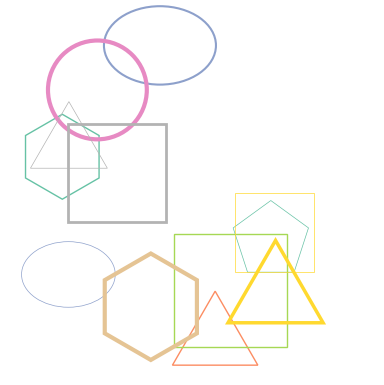[{"shape": "pentagon", "thickness": 0.5, "radius": 0.51, "center": [0.703, 0.376]}, {"shape": "hexagon", "thickness": 1, "radius": 0.55, "center": [0.162, 0.593]}, {"shape": "triangle", "thickness": 1, "radius": 0.64, "center": [0.559, 0.116]}, {"shape": "oval", "thickness": 0.5, "radius": 0.61, "center": [0.178, 0.287]}, {"shape": "oval", "thickness": 1.5, "radius": 0.73, "center": [0.415, 0.882]}, {"shape": "circle", "thickness": 3, "radius": 0.64, "center": [0.253, 0.766]}, {"shape": "square", "thickness": 1, "radius": 0.73, "center": [0.598, 0.245]}, {"shape": "triangle", "thickness": 2.5, "radius": 0.71, "center": [0.716, 0.233]}, {"shape": "square", "thickness": 0.5, "radius": 0.51, "center": [0.713, 0.397]}, {"shape": "hexagon", "thickness": 3, "radius": 0.69, "center": [0.392, 0.203]}, {"shape": "triangle", "thickness": 0.5, "radius": 0.58, "center": [0.179, 0.621]}, {"shape": "square", "thickness": 2, "radius": 0.64, "center": [0.303, 0.551]}]